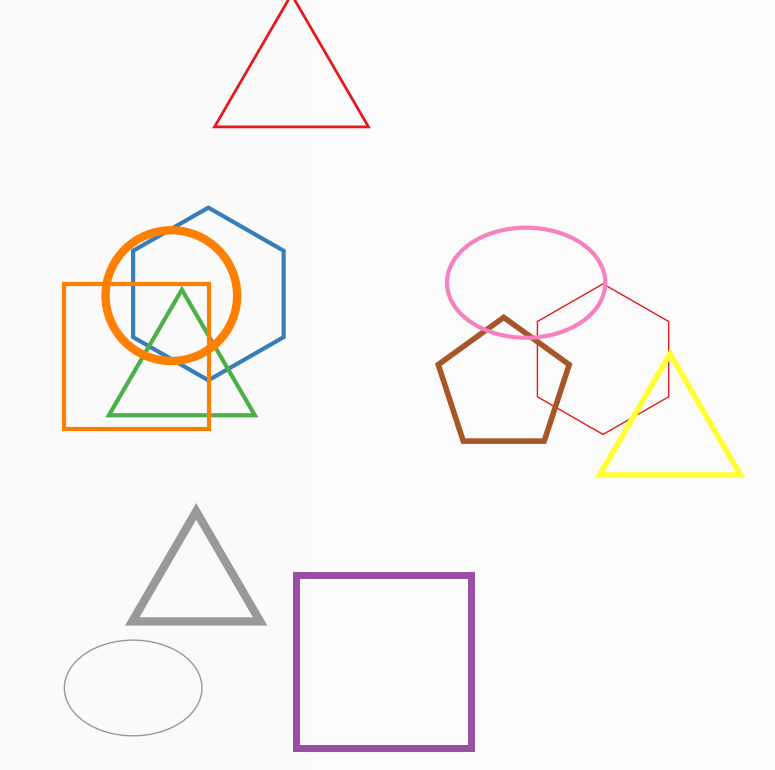[{"shape": "triangle", "thickness": 1, "radius": 0.57, "center": [0.376, 0.893]}, {"shape": "hexagon", "thickness": 0.5, "radius": 0.49, "center": [0.778, 0.534]}, {"shape": "hexagon", "thickness": 1.5, "radius": 0.56, "center": [0.269, 0.618]}, {"shape": "triangle", "thickness": 1.5, "radius": 0.54, "center": [0.235, 0.515]}, {"shape": "square", "thickness": 2.5, "radius": 0.56, "center": [0.495, 0.141]}, {"shape": "circle", "thickness": 3, "radius": 0.42, "center": [0.221, 0.616]}, {"shape": "square", "thickness": 1.5, "radius": 0.47, "center": [0.176, 0.537]}, {"shape": "triangle", "thickness": 2, "radius": 0.52, "center": [0.865, 0.436]}, {"shape": "pentagon", "thickness": 2, "radius": 0.44, "center": [0.65, 0.499]}, {"shape": "oval", "thickness": 1.5, "radius": 0.51, "center": [0.679, 0.633]}, {"shape": "oval", "thickness": 0.5, "radius": 0.44, "center": [0.172, 0.107]}, {"shape": "triangle", "thickness": 3, "radius": 0.48, "center": [0.253, 0.241]}]